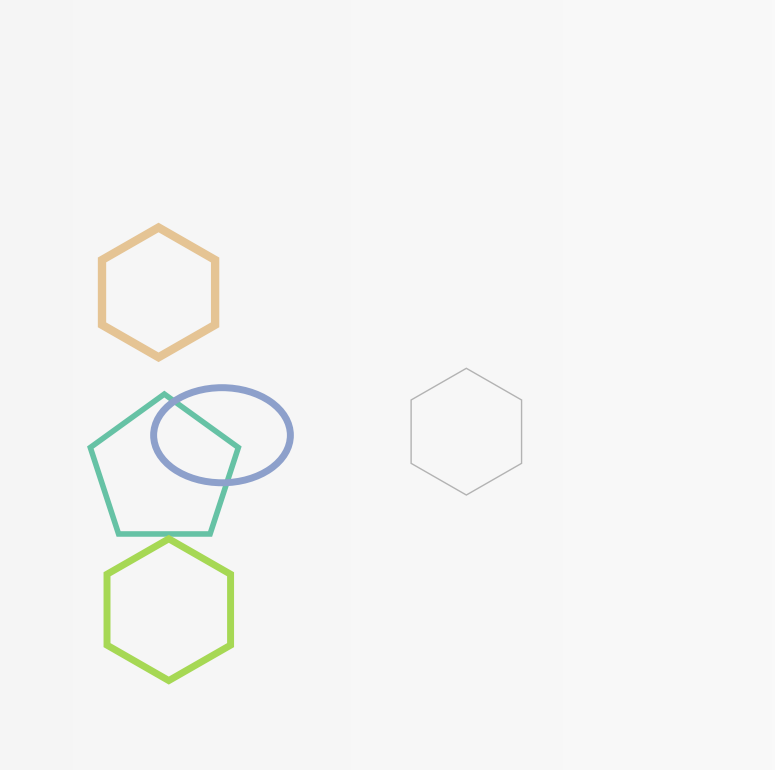[{"shape": "pentagon", "thickness": 2, "radius": 0.5, "center": [0.212, 0.388]}, {"shape": "oval", "thickness": 2.5, "radius": 0.44, "center": [0.286, 0.435]}, {"shape": "hexagon", "thickness": 2.5, "radius": 0.46, "center": [0.218, 0.208]}, {"shape": "hexagon", "thickness": 3, "radius": 0.42, "center": [0.205, 0.62]}, {"shape": "hexagon", "thickness": 0.5, "radius": 0.41, "center": [0.602, 0.439]}]